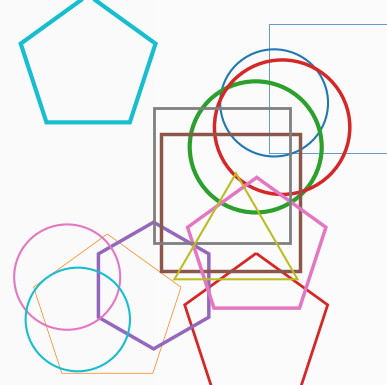[{"shape": "square", "thickness": 0.5, "radius": 0.84, "center": [0.862, 0.771]}, {"shape": "circle", "thickness": 1.5, "radius": 0.7, "center": [0.707, 0.733]}, {"shape": "pentagon", "thickness": 0.5, "radius": 1.0, "center": [0.277, 0.192]}, {"shape": "circle", "thickness": 3, "radius": 0.85, "center": [0.66, 0.618]}, {"shape": "circle", "thickness": 2.5, "radius": 0.87, "center": [0.728, 0.67]}, {"shape": "pentagon", "thickness": 2, "radius": 0.97, "center": [0.661, 0.148]}, {"shape": "hexagon", "thickness": 2.5, "radius": 0.82, "center": [0.396, 0.258]}, {"shape": "square", "thickness": 2.5, "radius": 0.89, "center": [0.595, 0.473]}, {"shape": "pentagon", "thickness": 2.5, "radius": 0.94, "center": [0.663, 0.352]}, {"shape": "circle", "thickness": 1.5, "radius": 0.68, "center": [0.173, 0.28]}, {"shape": "square", "thickness": 2, "radius": 0.88, "center": [0.574, 0.545]}, {"shape": "triangle", "thickness": 1.5, "radius": 0.92, "center": [0.609, 0.366]}, {"shape": "pentagon", "thickness": 3, "radius": 0.91, "center": [0.227, 0.83]}, {"shape": "circle", "thickness": 1.5, "radius": 0.67, "center": [0.201, 0.17]}]